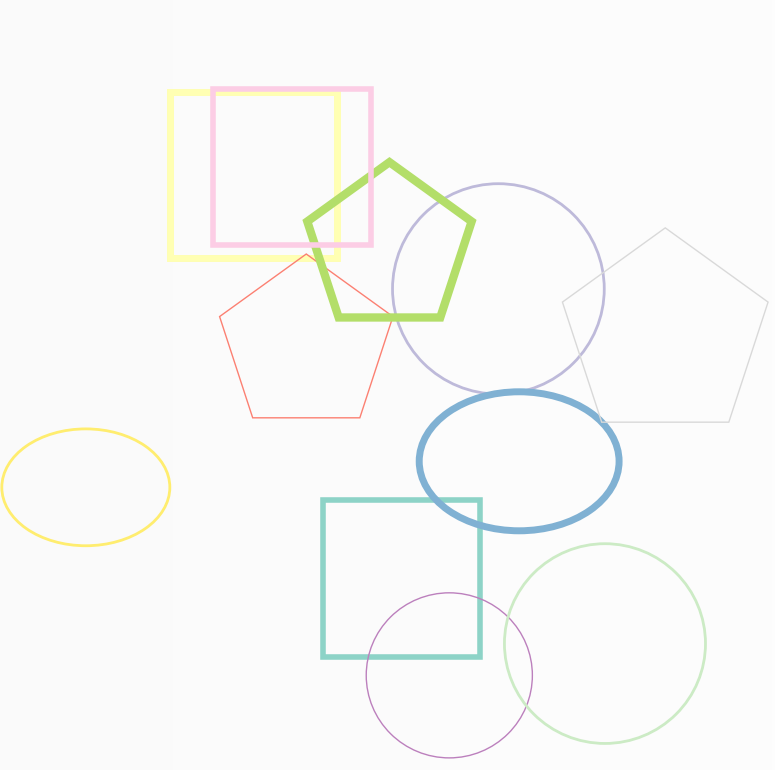[{"shape": "square", "thickness": 2, "radius": 0.51, "center": [0.518, 0.248]}, {"shape": "square", "thickness": 2.5, "radius": 0.54, "center": [0.327, 0.773]}, {"shape": "circle", "thickness": 1, "radius": 0.68, "center": [0.643, 0.625]}, {"shape": "pentagon", "thickness": 0.5, "radius": 0.59, "center": [0.395, 0.553]}, {"shape": "oval", "thickness": 2.5, "radius": 0.64, "center": [0.67, 0.401]}, {"shape": "pentagon", "thickness": 3, "radius": 0.56, "center": [0.503, 0.678]}, {"shape": "square", "thickness": 2, "radius": 0.51, "center": [0.377, 0.783]}, {"shape": "pentagon", "thickness": 0.5, "radius": 0.7, "center": [0.858, 0.565]}, {"shape": "circle", "thickness": 0.5, "radius": 0.54, "center": [0.58, 0.123]}, {"shape": "circle", "thickness": 1, "radius": 0.65, "center": [0.781, 0.164]}, {"shape": "oval", "thickness": 1, "radius": 0.54, "center": [0.111, 0.367]}]